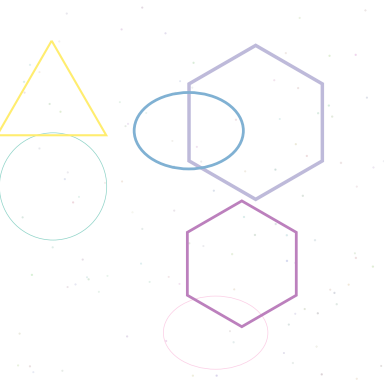[{"shape": "circle", "thickness": 0.5, "radius": 0.7, "center": [0.138, 0.516]}, {"shape": "hexagon", "thickness": 2.5, "radius": 1.0, "center": [0.664, 0.682]}, {"shape": "oval", "thickness": 2, "radius": 0.71, "center": [0.49, 0.66]}, {"shape": "oval", "thickness": 0.5, "radius": 0.68, "center": [0.56, 0.136]}, {"shape": "hexagon", "thickness": 2, "radius": 0.82, "center": [0.628, 0.315]}, {"shape": "triangle", "thickness": 1.5, "radius": 0.82, "center": [0.134, 0.731]}]